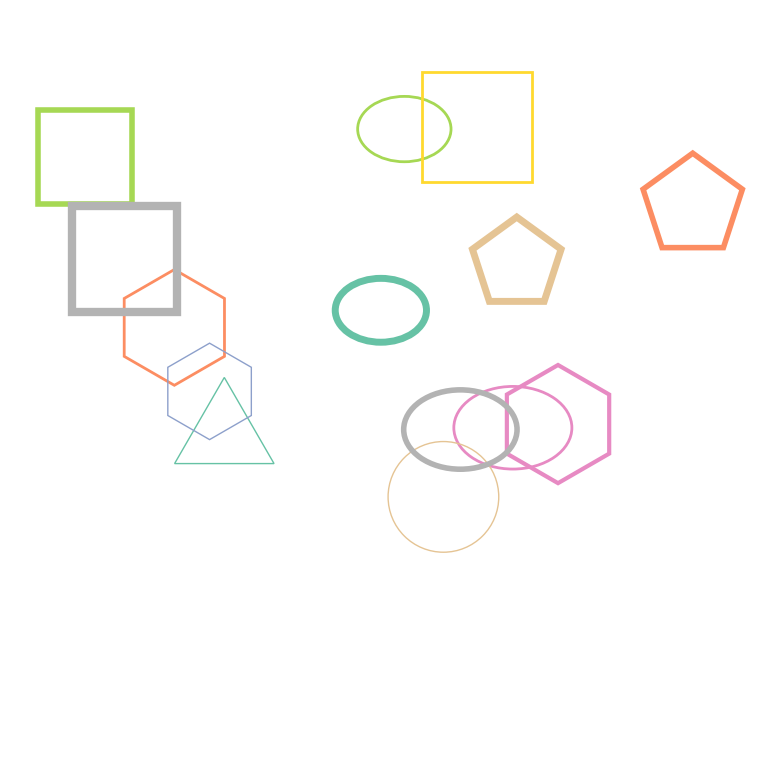[{"shape": "oval", "thickness": 2.5, "radius": 0.3, "center": [0.495, 0.597]}, {"shape": "triangle", "thickness": 0.5, "radius": 0.37, "center": [0.291, 0.435]}, {"shape": "hexagon", "thickness": 1, "radius": 0.38, "center": [0.226, 0.575]}, {"shape": "pentagon", "thickness": 2, "radius": 0.34, "center": [0.9, 0.733]}, {"shape": "hexagon", "thickness": 0.5, "radius": 0.31, "center": [0.272, 0.492]}, {"shape": "oval", "thickness": 1, "radius": 0.38, "center": [0.666, 0.444]}, {"shape": "hexagon", "thickness": 1.5, "radius": 0.38, "center": [0.725, 0.449]}, {"shape": "square", "thickness": 2, "radius": 0.31, "center": [0.111, 0.796]}, {"shape": "oval", "thickness": 1, "radius": 0.3, "center": [0.525, 0.832]}, {"shape": "square", "thickness": 1, "radius": 0.36, "center": [0.619, 0.835]}, {"shape": "pentagon", "thickness": 2.5, "radius": 0.3, "center": [0.671, 0.658]}, {"shape": "circle", "thickness": 0.5, "radius": 0.36, "center": [0.576, 0.355]}, {"shape": "oval", "thickness": 2, "radius": 0.37, "center": [0.598, 0.442]}, {"shape": "square", "thickness": 3, "radius": 0.34, "center": [0.162, 0.664]}]